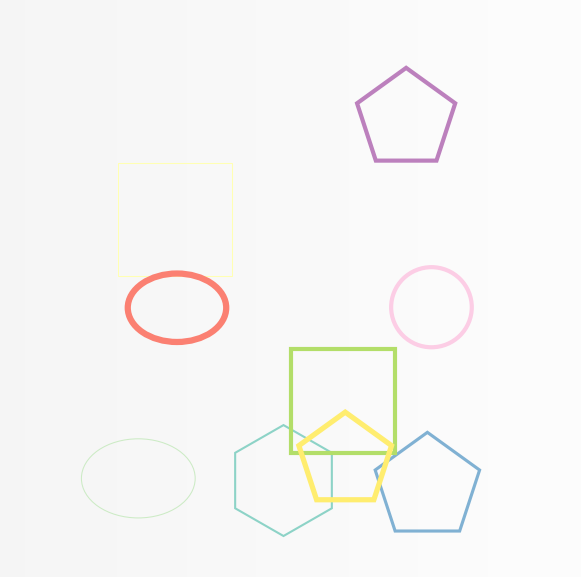[{"shape": "hexagon", "thickness": 1, "radius": 0.48, "center": [0.488, 0.167]}, {"shape": "square", "thickness": 0.5, "radius": 0.49, "center": [0.301, 0.619]}, {"shape": "oval", "thickness": 3, "radius": 0.42, "center": [0.305, 0.466]}, {"shape": "pentagon", "thickness": 1.5, "radius": 0.47, "center": [0.735, 0.156]}, {"shape": "square", "thickness": 2, "radius": 0.45, "center": [0.59, 0.305]}, {"shape": "circle", "thickness": 2, "radius": 0.35, "center": [0.742, 0.467]}, {"shape": "pentagon", "thickness": 2, "radius": 0.44, "center": [0.699, 0.793]}, {"shape": "oval", "thickness": 0.5, "radius": 0.49, "center": [0.238, 0.171]}, {"shape": "pentagon", "thickness": 2.5, "radius": 0.42, "center": [0.594, 0.202]}]